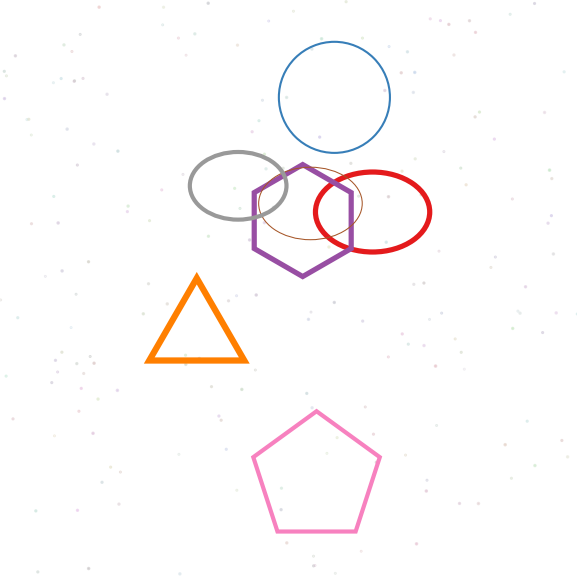[{"shape": "oval", "thickness": 2.5, "radius": 0.49, "center": [0.645, 0.632]}, {"shape": "circle", "thickness": 1, "radius": 0.48, "center": [0.579, 0.831]}, {"shape": "hexagon", "thickness": 2.5, "radius": 0.48, "center": [0.524, 0.617]}, {"shape": "triangle", "thickness": 3, "radius": 0.48, "center": [0.341, 0.422]}, {"shape": "oval", "thickness": 0.5, "radius": 0.45, "center": [0.538, 0.647]}, {"shape": "pentagon", "thickness": 2, "radius": 0.58, "center": [0.548, 0.172]}, {"shape": "oval", "thickness": 2, "radius": 0.42, "center": [0.412, 0.677]}]